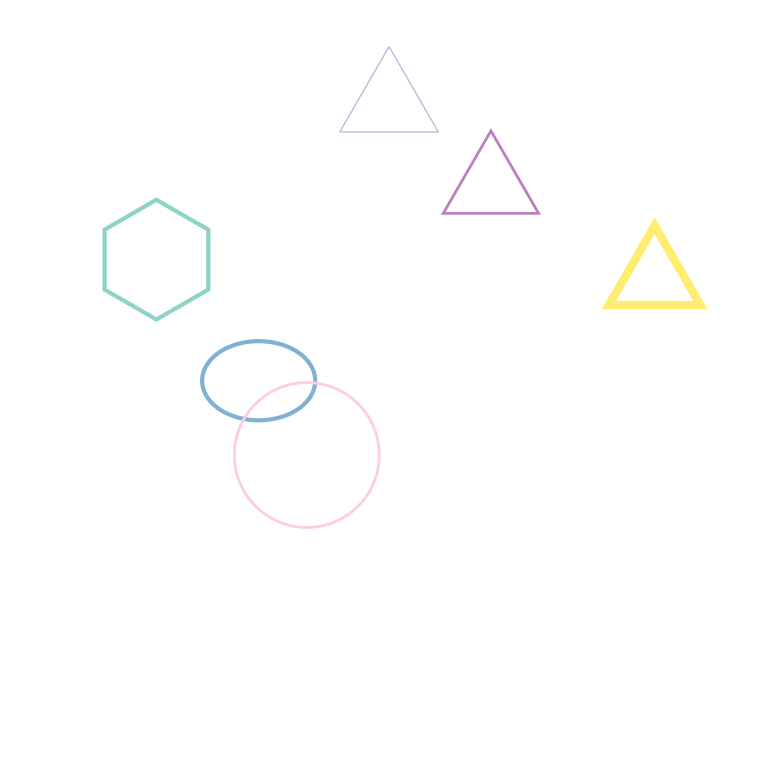[{"shape": "hexagon", "thickness": 1.5, "radius": 0.39, "center": [0.203, 0.663]}, {"shape": "triangle", "thickness": 0.5, "radius": 0.37, "center": [0.505, 0.865]}, {"shape": "oval", "thickness": 1.5, "radius": 0.37, "center": [0.336, 0.506]}, {"shape": "circle", "thickness": 1, "radius": 0.47, "center": [0.398, 0.409]}, {"shape": "triangle", "thickness": 1, "radius": 0.36, "center": [0.638, 0.759]}, {"shape": "triangle", "thickness": 3, "radius": 0.34, "center": [0.85, 0.638]}]